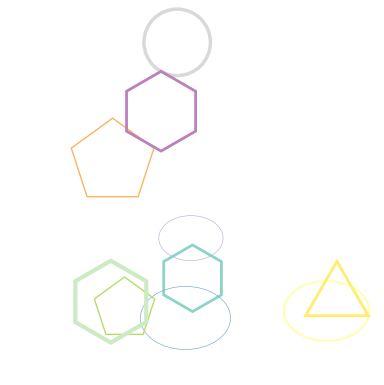[{"shape": "hexagon", "thickness": 2, "radius": 0.43, "center": [0.5, 0.277]}, {"shape": "oval", "thickness": 1.5, "radius": 0.55, "center": [0.848, 0.192]}, {"shape": "oval", "thickness": 0.5, "radius": 0.42, "center": [0.496, 0.381]}, {"shape": "oval", "thickness": 0.5, "radius": 0.59, "center": [0.482, 0.174]}, {"shape": "pentagon", "thickness": 1, "radius": 0.56, "center": [0.293, 0.58]}, {"shape": "pentagon", "thickness": 1, "radius": 0.41, "center": [0.323, 0.198]}, {"shape": "circle", "thickness": 2.5, "radius": 0.43, "center": [0.46, 0.89]}, {"shape": "hexagon", "thickness": 2, "radius": 0.52, "center": [0.418, 0.711]}, {"shape": "hexagon", "thickness": 3, "radius": 0.53, "center": [0.288, 0.216]}, {"shape": "triangle", "thickness": 2, "radius": 0.47, "center": [0.875, 0.227]}]